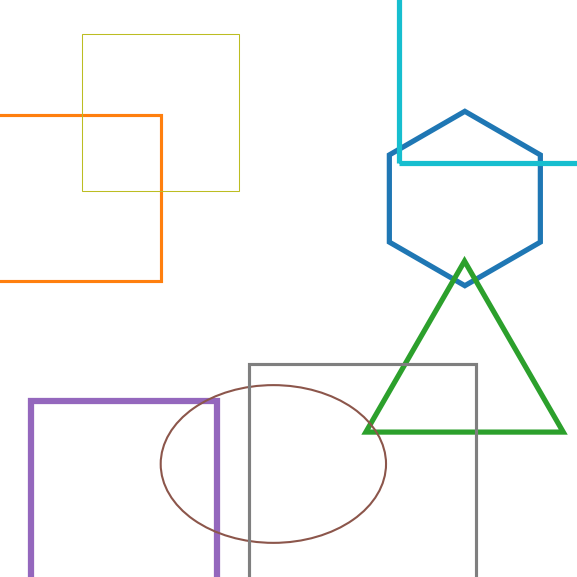[{"shape": "hexagon", "thickness": 2.5, "radius": 0.75, "center": [0.805, 0.655]}, {"shape": "square", "thickness": 1.5, "radius": 0.72, "center": [0.135, 0.657]}, {"shape": "triangle", "thickness": 2.5, "radius": 0.99, "center": [0.804, 0.35]}, {"shape": "square", "thickness": 3, "radius": 0.8, "center": [0.215, 0.144]}, {"shape": "oval", "thickness": 1, "radius": 0.98, "center": [0.473, 0.196]}, {"shape": "square", "thickness": 1.5, "radius": 0.98, "center": [0.628, 0.171]}, {"shape": "square", "thickness": 0.5, "radius": 0.68, "center": [0.277, 0.805]}, {"shape": "square", "thickness": 2.5, "radius": 0.8, "center": [0.851, 0.877]}]